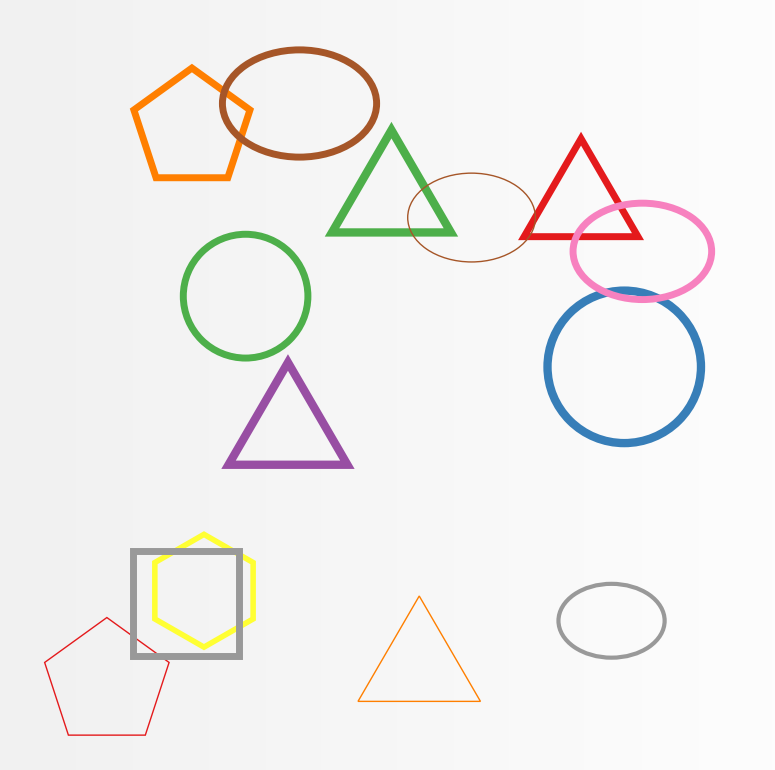[{"shape": "pentagon", "thickness": 0.5, "radius": 0.42, "center": [0.138, 0.114]}, {"shape": "triangle", "thickness": 2.5, "radius": 0.42, "center": [0.75, 0.735]}, {"shape": "circle", "thickness": 3, "radius": 0.5, "center": [0.805, 0.524]}, {"shape": "triangle", "thickness": 3, "radius": 0.44, "center": [0.505, 0.742]}, {"shape": "circle", "thickness": 2.5, "radius": 0.4, "center": [0.317, 0.615]}, {"shape": "triangle", "thickness": 3, "radius": 0.44, "center": [0.372, 0.441]}, {"shape": "triangle", "thickness": 0.5, "radius": 0.46, "center": [0.541, 0.135]}, {"shape": "pentagon", "thickness": 2.5, "radius": 0.39, "center": [0.248, 0.833]}, {"shape": "hexagon", "thickness": 2, "radius": 0.37, "center": [0.263, 0.233]}, {"shape": "oval", "thickness": 0.5, "radius": 0.41, "center": [0.608, 0.717]}, {"shape": "oval", "thickness": 2.5, "radius": 0.5, "center": [0.386, 0.866]}, {"shape": "oval", "thickness": 2.5, "radius": 0.45, "center": [0.829, 0.674]}, {"shape": "oval", "thickness": 1.5, "radius": 0.34, "center": [0.789, 0.194]}, {"shape": "square", "thickness": 2.5, "radius": 0.34, "center": [0.24, 0.216]}]